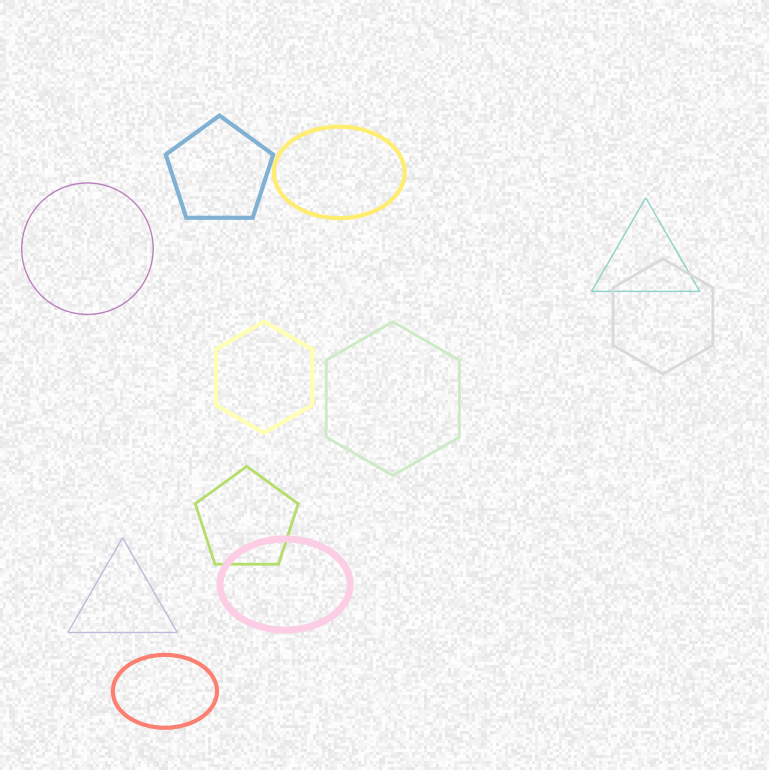[{"shape": "triangle", "thickness": 0.5, "radius": 0.41, "center": [0.839, 0.662]}, {"shape": "hexagon", "thickness": 1.5, "radius": 0.36, "center": [0.343, 0.51]}, {"shape": "triangle", "thickness": 0.5, "radius": 0.41, "center": [0.159, 0.22]}, {"shape": "oval", "thickness": 1.5, "radius": 0.34, "center": [0.214, 0.102]}, {"shape": "pentagon", "thickness": 1.5, "radius": 0.37, "center": [0.285, 0.777]}, {"shape": "pentagon", "thickness": 1, "radius": 0.35, "center": [0.32, 0.324]}, {"shape": "oval", "thickness": 2.5, "radius": 0.42, "center": [0.37, 0.241]}, {"shape": "hexagon", "thickness": 1, "radius": 0.37, "center": [0.861, 0.589]}, {"shape": "circle", "thickness": 0.5, "radius": 0.43, "center": [0.114, 0.677]}, {"shape": "hexagon", "thickness": 1, "radius": 0.5, "center": [0.51, 0.482]}, {"shape": "oval", "thickness": 1.5, "radius": 0.42, "center": [0.441, 0.776]}]